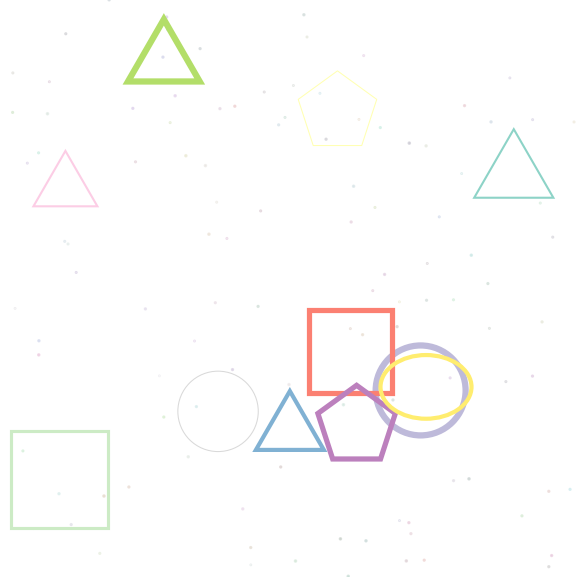[{"shape": "triangle", "thickness": 1, "radius": 0.4, "center": [0.89, 0.696]}, {"shape": "pentagon", "thickness": 0.5, "radius": 0.36, "center": [0.584, 0.805]}, {"shape": "circle", "thickness": 3, "radius": 0.39, "center": [0.728, 0.323]}, {"shape": "square", "thickness": 2.5, "radius": 0.36, "center": [0.607, 0.39]}, {"shape": "triangle", "thickness": 2, "radius": 0.34, "center": [0.502, 0.254]}, {"shape": "triangle", "thickness": 3, "radius": 0.36, "center": [0.284, 0.894]}, {"shape": "triangle", "thickness": 1, "radius": 0.32, "center": [0.113, 0.674]}, {"shape": "circle", "thickness": 0.5, "radius": 0.35, "center": [0.378, 0.287]}, {"shape": "pentagon", "thickness": 2.5, "radius": 0.35, "center": [0.618, 0.261]}, {"shape": "square", "thickness": 1.5, "radius": 0.42, "center": [0.103, 0.169]}, {"shape": "oval", "thickness": 2, "radius": 0.39, "center": [0.738, 0.329]}]